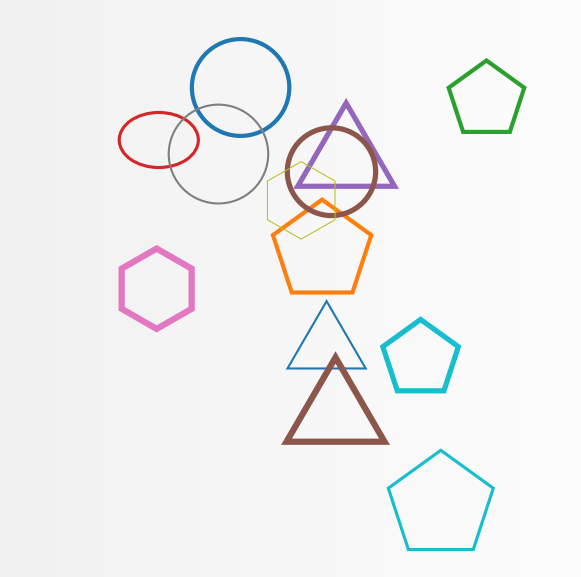[{"shape": "circle", "thickness": 2, "radius": 0.42, "center": [0.414, 0.848]}, {"shape": "triangle", "thickness": 1, "radius": 0.39, "center": [0.562, 0.4]}, {"shape": "pentagon", "thickness": 2, "radius": 0.44, "center": [0.554, 0.565]}, {"shape": "pentagon", "thickness": 2, "radius": 0.34, "center": [0.837, 0.826]}, {"shape": "oval", "thickness": 1.5, "radius": 0.34, "center": [0.273, 0.757]}, {"shape": "triangle", "thickness": 2.5, "radius": 0.48, "center": [0.596, 0.725]}, {"shape": "circle", "thickness": 2.5, "radius": 0.38, "center": [0.57, 0.702]}, {"shape": "triangle", "thickness": 3, "radius": 0.49, "center": [0.577, 0.283]}, {"shape": "hexagon", "thickness": 3, "radius": 0.35, "center": [0.27, 0.499]}, {"shape": "circle", "thickness": 1, "radius": 0.43, "center": [0.376, 0.732]}, {"shape": "hexagon", "thickness": 0.5, "radius": 0.34, "center": [0.518, 0.652]}, {"shape": "pentagon", "thickness": 1.5, "radius": 0.47, "center": [0.758, 0.124]}, {"shape": "pentagon", "thickness": 2.5, "radius": 0.34, "center": [0.724, 0.378]}]